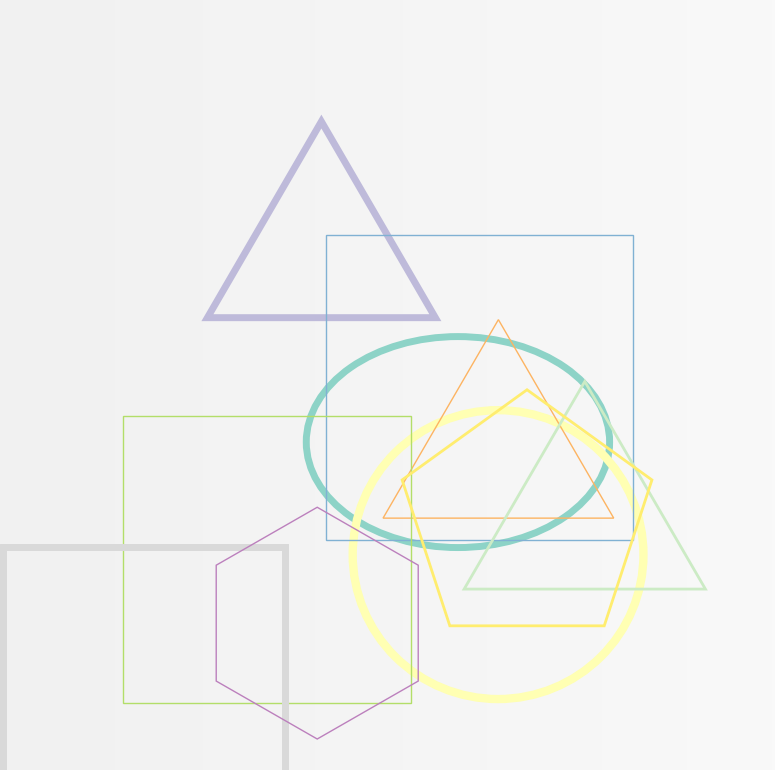[{"shape": "oval", "thickness": 2.5, "radius": 0.98, "center": [0.591, 0.426]}, {"shape": "circle", "thickness": 3, "radius": 0.94, "center": [0.643, 0.28]}, {"shape": "triangle", "thickness": 2.5, "radius": 0.85, "center": [0.415, 0.672]}, {"shape": "square", "thickness": 0.5, "radius": 0.99, "center": [0.618, 0.497]}, {"shape": "triangle", "thickness": 0.5, "radius": 0.86, "center": [0.643, 0.413]}, {"shape": "square", "thickness": 0.5, "radius": 0.93, "center": [0.345, 0.273]}, {"shape": "square", "thickness": 2.5, "radius": 0.91, "center": [0.186, 0.107]}, {"shape": "hexagon", "thickness": 0.5, "radius": 0.75, "center": [0.409, 0.191]}, {"shape": "triangle", "thickness": 1, "radius": 0.9, "center": [0.755, 0.325]}, {"shape": "pentagon", "thickness": 1, "radius": 0.85, "center": [0.68, 0.324]}]